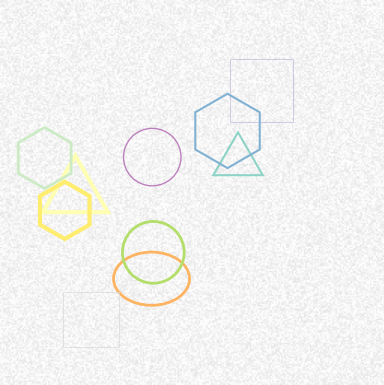[{"shape": "triangle", "thickness": 1.5, "radius": 0.37, "center": [0.618, 0.582]}, {"shape": "triangle", "thickness": 3, "radius": 0.49, "center": [0.196, 0.498]}, {"shape": "square", "thickness": 0.5, "radius": 0.4, "center": [0.679, 0.765]}, {"shape": "hexagon", "thickness": 1.5, "radius": 0.48, "center": [0.591, 0.66]}, {"shape": "oval", "thickness": 2, "radius": 0.49, "center": [0.394, 0.276]}, {"shape": "circle", "thickness": 2, "radius": 0.4, "center": [0.398, 0.345]}, {"shape": "square", "thickness": 0.5, "radius": 0.36, "center": [0.236, 0.17]}, {"shape": "circle", "thickness": 1, "radius": 0.37, "center": [0.395, 0.592]}, {"shape": "hexagon", "thickness": 2, "radius": 0.4, "center": [0.116, 0.59]}, {"shape": "hexagon", "thickness": 3, "radius": 0.37, "center": [0.168, 0.454]}]